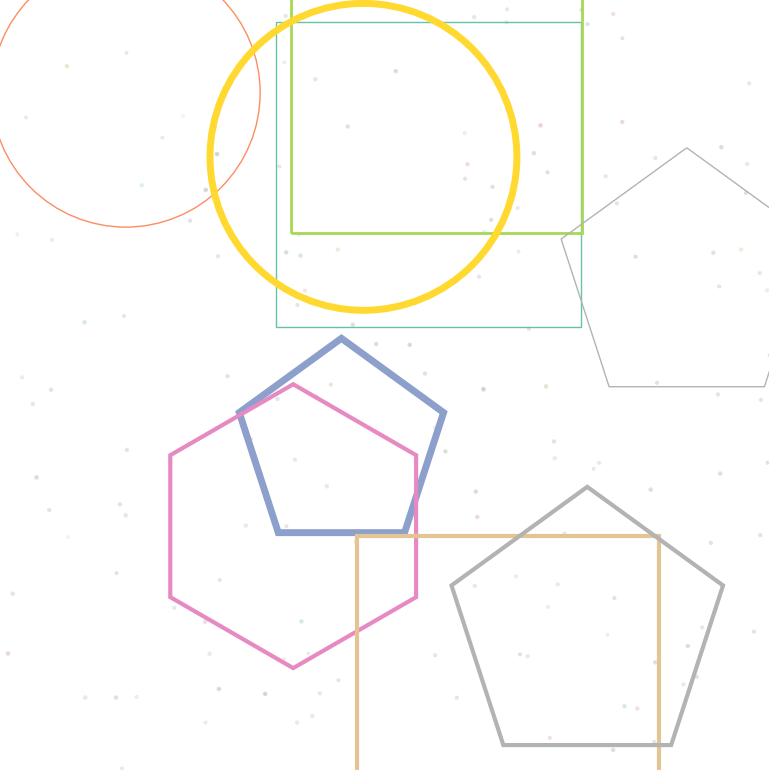[{"shape": "square", "thickness": 0.5, "radius": 0.99, "center": [0.556, 0.773]}, {"shape": "circle", "thickness": 0.5, "radius": 0.87, "center": [0.163, 0.88]}, {"shape": "pentagon", "thickness": 2.5, "radius": 0.7, "center": [0.443, 0.421]}, {"shape": "hexagon", "thickness": 1.5, "radius": 0.92, "center": [0.381, 0.317]}, {"shape": "square", "thickness": 1, "radius": 0.94, "center": [0.567, 0.886]}, {"shape": "circle", "thickness": 2.5, "radius": 1.0, "center": [0.472, 0.796]}, {"shape": "square", "thickness": 1.5, "radius": 0.98, "center": [0.66, 0.107]}, {"shape": "pentagon", "thickness": 0.5, "radius": 0.86, "center": [0.892, 0.637]}, {"shape": "pentagon", "thickness": 1.5, "radius": 0.93, "center": [0.763, 0.182]}]